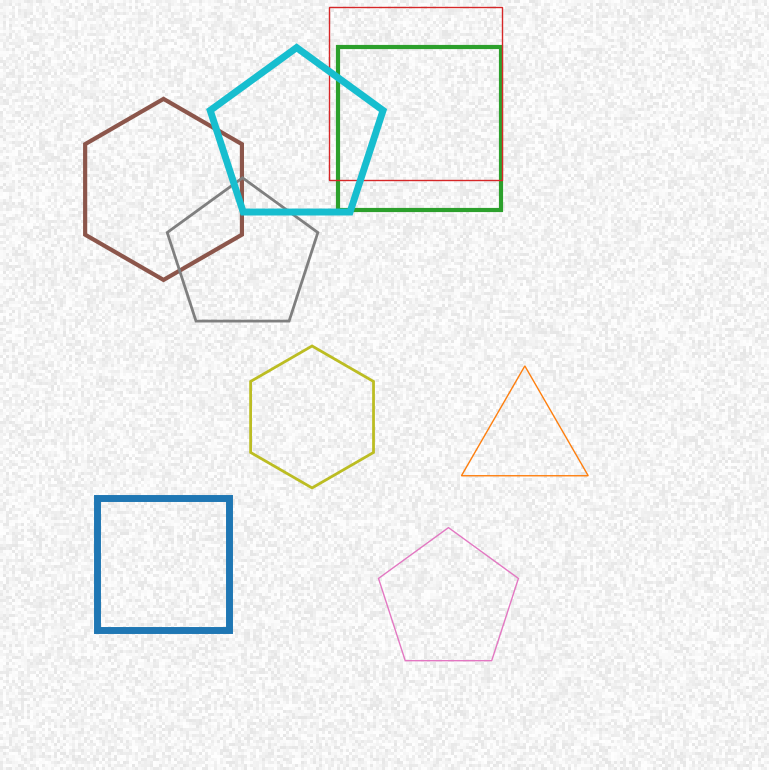[{"shape": "square", "thickness": 2.5, "radius": 0.43, "center": [0.212, 0.268]}, {"shape": "triangle", "thickness": 0.5, "radius": 0.48, "center": [0.682, 0.43]}, {"shape": "square", "thickness": 1.5, "radius": 0.53, "center": [0.544, 0.833]}, {"shape": "square", "thickness": 0.5, "radius": 0.56, "center": [0.54, 0.878]}, {"shape": "hexagon", "thickness": 1.5, "radius": 0.59, "center": [0.212, 0.754]}, {"shape": "pentagon", "thickness": 0.5, "radius": 0.48, "center": [0.582, 0.219]}, {"shape": "pentagon", "thickness": 1, "radius": 0.51, "center": [0.315, 0.666]}, {"shape": "hexagon", "thickness": 1, "radius": 0.46, "center": [0.405, 0.458]}, {"shape": "pentagon", "thickness": 2.5, "radius": 0.59, "center": [0.385, 0.82]}]